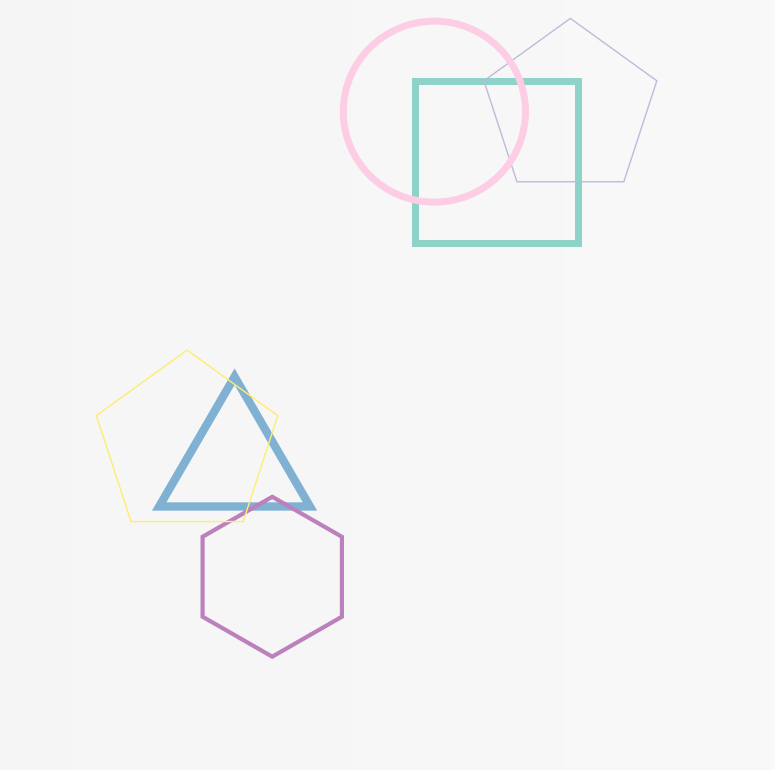[{"shape": "square", "thickness": 2.5, "radius": 0.53, "center": [0.64, 0.79]}, {"shape": "pentagon", "thickness": 0.5, "radius": 0.59, "center": [0.736, 0.859]}, {"shape": "triangle", "thickness": 3, "radius": 0.56, "center": [0.303, 0.398]}, {"shape": "circle", "thickness": 2.5, "radius": 0.59, "center": [0.56, 0.855]}, {"shape": "hexagon", "thickness": 1.5, "radius": 0.52, "center": [0.351, 0.251]}, {"shape": "pentagon", "thickness": 0.5, "radius": 0.62, "center": [0.241, 0.422]}]